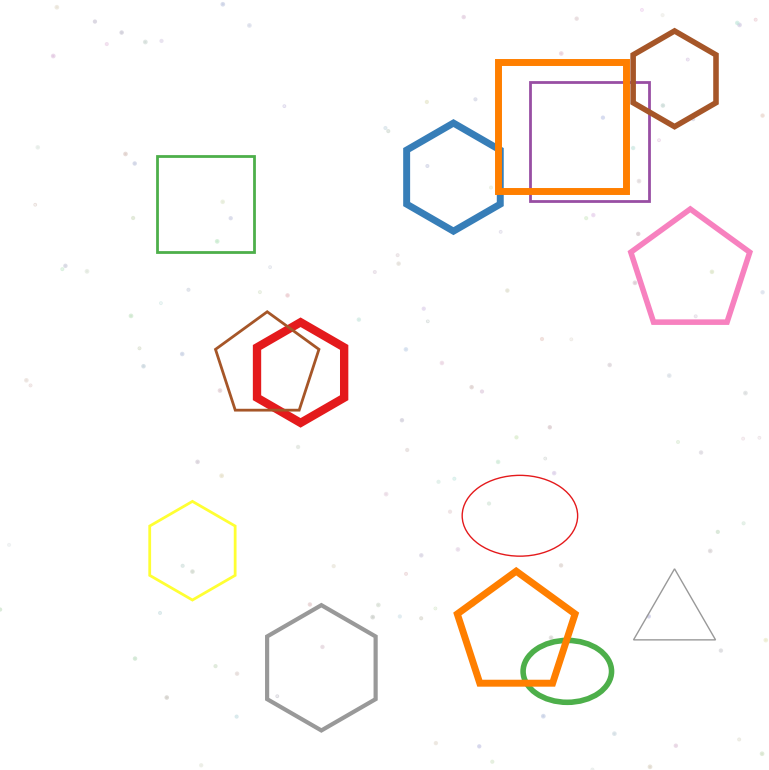[{"shape": "hexagon", "thickness": 3, "radius": 0.33, "center": [0.39, 0.516]}, {"shape": "oval", "thickness": 0.5, "radius": 0.37, "center": [0.675, 0.33]}, {"shape": "hexagon", "thickness": 2.5, "radius": 0.35, "center": [0.589, 0.77]}, {"shape": "square", "thickness": 1, "radius": 0.31, "center": [0.267, 0.735]}, {"shape": "oval", "thickness": 2, "radius": 0.29, "center": [0.737, 0.128]}, {"shape": "square", "thickness": 1, "radius": 0.39, "center": [0.766, 0.816]}, {"shape": "square", "thickness": 2.5, "radius": 0.42, "center": [0.73, 0.836]}, {"shape": "pentagon", "thickness": 2.5, "radius": 0.4, "center": [0.67, 0.178]}, {"shape": "hexagon", "thickness": 1, "radius": 0.32, "center": [0.25, 0.285]}, {"shape": "hexagon", "thickness": 2, "radius": 0.31, "center": [0.876, 0.898]}, {"shape": "pentagon", "thickness": 1, "radius": 0.35, "center": [0.347, 0.524]}, {"shape": "pentagon", "thickness": 2, "radius": 0.41, "center": [0.896, 0.647]}, {"shape": "triangle", "thickness": 0.5, "radius": 0.31, "center": [0.876, 0.2]}, {"shape": "hexagon", "thickness": 1.5, "radius": 0.41, "center": [0.417, 0.133]}]